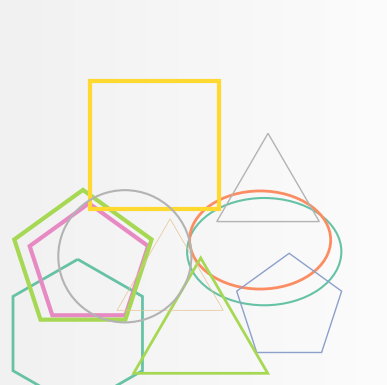[{"shape": "hexagon", "thickness": 2, "radius": 0.96, "center": [0.201, 0.134]}, {"shape": "oval", "thickness": 1.5, "radius": 1.0, "center": [0.682, 0.346]}, {"shape": "oval", "thickness": 2, "radius": 0.91, "center": [0.671, 0.377]}, {"shape": "pentagon", "thickness": 1, "radius": 0.71, "center": [0.746, 0.2]}, {"shape": "pentagon", "thickness": 3, "radius": 0.8, "center": [0.229, 0.311]}, {"shape": "pentagon", "thickness": 3, "radius": 0.93, "center": [0.214, 0.32]}, {"shape": "triangle", "thickness": 2, "radius": 1.0, "center": [0.518, 0.13]}, {"shape": "square", "thickness": 3, "radius": 0.83, "center": [0.4, 0.624]}, {"shape": "triangle", "thickness": 0.5, "radius": 0.79, "center": [0.439, 0.273]}, {"shape": "circle", "thickness": 1.5, "radius": 0.86, "center": [0.322, 0.334]}, {"shape": "triangle", "thickness": 1, "radius": 0.76, "center": [0.692, 0.501]}]